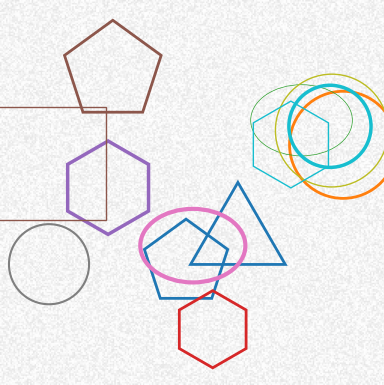[{"shape": "triangle", "thickness": 2, "radius": 0.71, "center": [0.618, 0.384]}, {"shape": "pentagon", "thickness": 2, "radius": 0.57, "center": [0.483, 0.317]}, {"shape": "circle", "thickness": 2, "radius": 0.7, "center": [0.891, 0.624]}, {"shape": "oval", "thickness": 0.5, "radius": 0.66, "center": [0.783, 0.688]}, {"shape": "hexagon", "thickness": 2, "radius": 0.5, "center": [0.552, 0.145]}, {"shape": "hexagon", "thickness": 2.5, "radius": 0.61, "center": [0.281, 0.512]}, {"shape": "pentagon", "thickness": 2, "radius": 0.66, "center": [0.293, 0.815]}, {"shape": "square", "thickness": 1, "radius": 0.73, "center": [0.129, 0.575]}, {"shape": "oval", "thickness": 3, "radius": 0.68, "center": [0.501, 0.362]}, {"shape": "circle", "thickness": 1.5, "radius": 0.52, "center": [0.127, 0.314]}, {"shape": "circle", "thickness": 1, "radius": 0.73, "center": [0.862, 0.661]}, {"shape": "hexagon", "thickness": 1, "radius": 0.56, "center": [0.756, 0.625]}, {"shape": "circle", "thickness": 2.5, "radius": 0.53, "center": [0.857, 0.672]}]